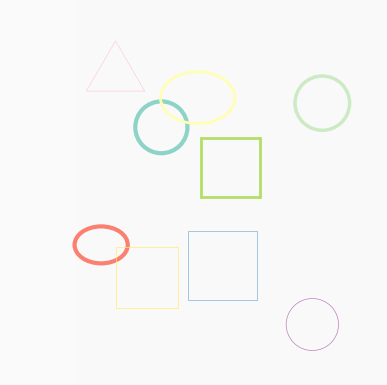[{"shape": "circle", "thickness": 3, "radius": 0.34, "center": [0.416, 0.669]}, {"shape": "oval", "thickness": 2, "radius": 0.48, "center": [0.51, 0.746]}, {"shape": "oval", "thickness": 3, "radius": 0.34, "center": [0.261, 0.364]}, {"shape": "square", "thickness": 0.5, "radius": 0.45, "center": [0.575, 0.309]}, {"shape": "square", "thickness": 2, "radius": 0.38, "center": [0.595, 0.564]}, {"shape": "triangle", "thickness": 0.5, "radius": 0.43, "center": [0.298, 0.807]}, {"shape": "circle", "thickness": 0.5, "radius": 0.34, "center": [0.806, 0.157]}, {"shape": "circle", "thickness": 2.5, "radius": 0.35, "center": [0.832, 0.732]}, {"shape": "square", "thickness": 0.5, "radius": 0.4, "center": [0.38, 0.279]}]